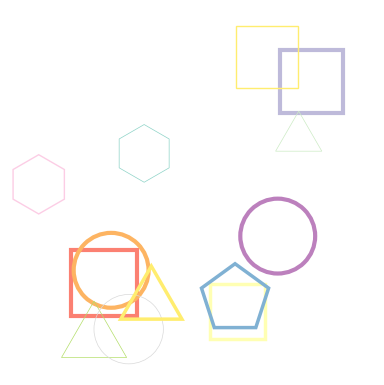[{"shape": "hexagon", "thickness": 0.5, "radius": 0.37, "center": [0.374, 0.602]}, {"shape": "square", "thickness": 2.5, "radius": 0.36, "center": [0.618, 0.191]}, {"shape": "square", "thickness": 3, "radius": 0.41, "center": [0.809, 0.789]}, {"shape": "square", "thickness": 3, "radius": 0.43, "center": [0.27, 0.265]}, {"shape": "pentagon", "thickness": 2.5, "radius": 0.46, "center": [0.611, 0.223]}, {"shape": "circle", "thickness": 3, "radius": 0.49, "center": [0.289, 0.298]}, {"shape": "triangle", "thickness": 0.5, "radius": 0.49, "center": [0.244, 0.12]}, {"shape": "hexagon", "thickness": 1, "radius": 0.38, "center": [0.101, 0.521]}, {"shape": "circle", "thickness": 0.5, "radius": 0.45, "center": [0.334, 0.145]}, {"shape": "circle", "thickness": 3, "radius": 0.49, "center": [0.721, 0.387]}, {"shape": "triangle", "thickness": 0.5, "radius": 0.35, "center": [0.776, 0.642]}, {"shape": "square", "thickness": 1, "radius": 0.41, "center": [0.693, 0.852]}, {"shape": "triangle", "thickness": 2.5, "radius": 0.46, "center": [0.393, 0.217]}]